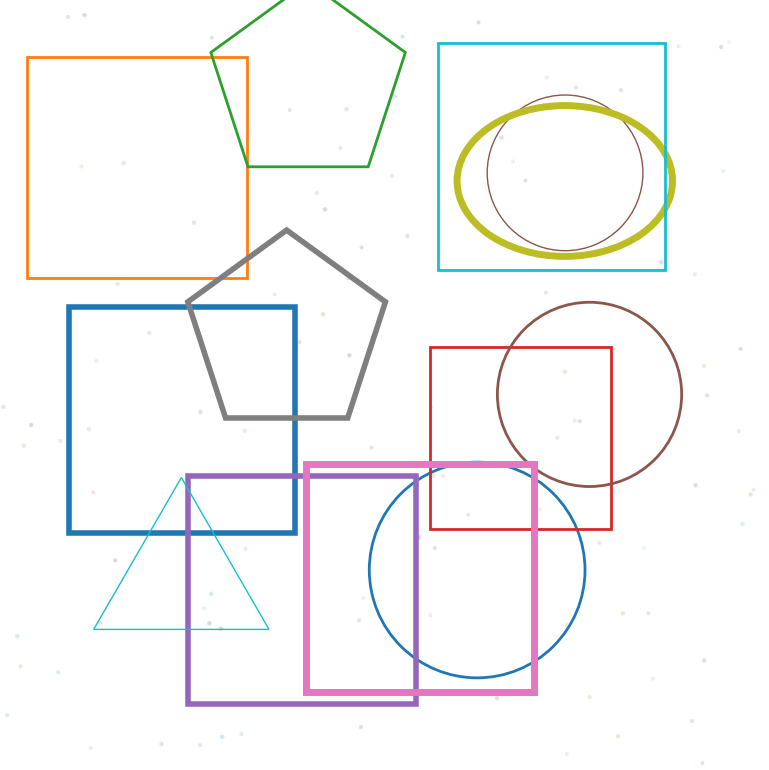[{"shape": "circle", "thickness": 1, "radius": 0.7, "center": [0.62, 0.26]}, {"shape": "square", "thickness": 2, "radius": 0.74, "center": [0.237, 0.454]}, {"shape": "square", "thickness": 1, "radius": 0.72, "center": [0.178, 0.782]}, {"shape": "pentagon", "thickness": 1, "radius": 0.66, "center": [0.4, 0.891]}, {"shape": "square", "thickness": 1, "radius": 0.59, "center": [0.676, 0.431]}, {"shape": "square", "thickness": 2, "radius": 0.74, "center": [0.392, 0.234]}, {"shape": "circle", "thickness": 0.5, "radius": 0.51, "center": [0.734, 0.776]}, {"shape": "circle", "thickness": 1, "radius": 0.6, "center": [0.766, 0.488]}, {"shape": "square", "thickness": 2.5, "radius": 0.74, "center": [0.545, 0.249]}, {"shape": "pentagon", "thickness": 2, "radius": 0.67, "center": [0.372, 0.566]}, {"shape": "oval", "thickness": 2.5, "radius": 0.7, "center": [0.733, 0.765]}, {"shape": "triangle", "thickness": 0.5, "radius": 0.66, "center": [0.236, 0.248]}, {"shape": "square", "thickness": 1, "radius": 0.74, "center": [0.717, 0.797]}]